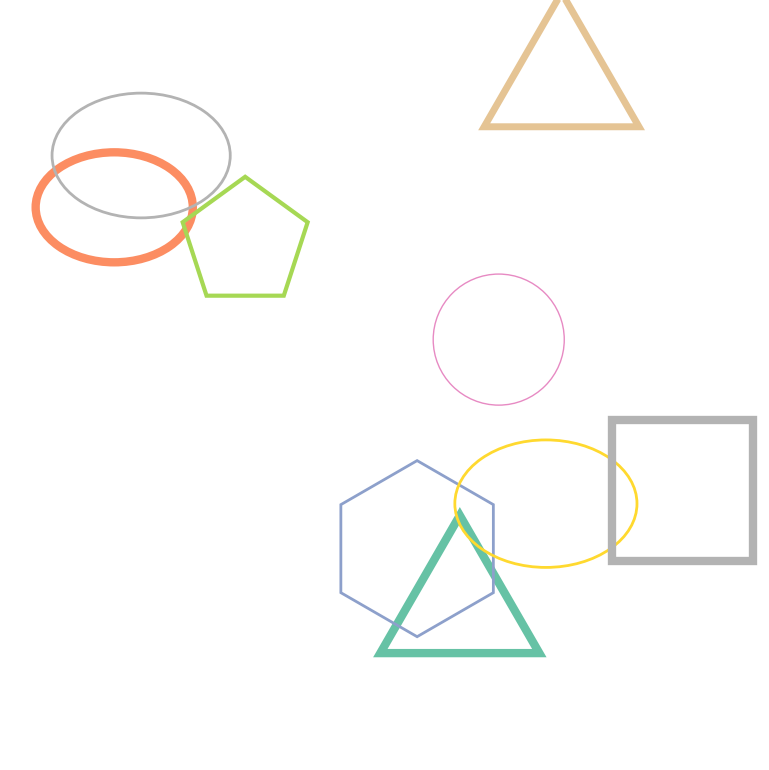[{"shape": "triangle", "thickness": 3, "radius": 0.6, "center": [0.597, 0.211]}, {"shape": "oval", "thickness": 3, "radius": 0.51, "center": [0.148, 0.731]}, {"shape": "hexagon", "thickness": 1, "radius": 0.57, "center": [0.542, 0.287]}, {"shape": "circle", "thickness": 0.5, "radius": 0.43, "center": [0.648, 0.559]}, {"shape": "pentagon", "thickness": 1.5, "radius": 0.43, "center": [0.318, 0.685]}, {"shape": "oval", "thickness": 1, "radius": 0.59, "center": [0.709, 0.346]}, {"shape": "triangle", "thickness": 2.5, "radius": 0.58, "center": [0.729, 0.893]}, {"shape": "square", "thickness": 3, "radius": 0.46, "center": [0.886, 0.363]}, {"shape": "oval", "thickness": 1, "radius": 0.58, "center": [0.183, 0.798]}]